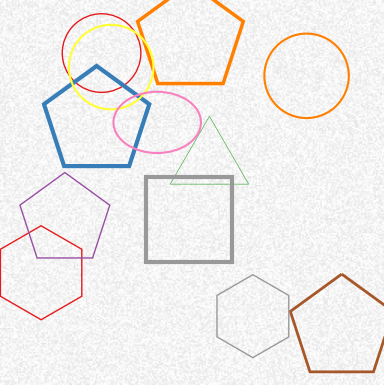[{"shape": "hexagon", "thickness": 1, "radius": 0.61, "center": [0.107, 0.292]}, {"shape": "circle", "thickness": 1, "radius": 0.51, "center": [0.264, 0.862]}, {"shape": "pentagon", "thickness": 3, "radius": 0.72, "center": [0.251, 0.685]}, {"shape": "triangle", "thickness": 0.5, "radius": 0.59, "center": [0.544, 0.58]}, {"shape": "pentagon", "thickness": 1, "radius": 0.61, "center": [0.168, 0.429]}, {"shape": "circle", "thickness": 1.5, "radius": 0.55, "center": [0.796, 0.803]}, {"shape": "pentagon", "thickness": 2.5, "radius": 0.72, "center": [0.495, 0.9]}, {"shape": "circle", "thickness": 1.5, "radius": 0.55, "center": [0.289, 0.826]}, {"shape": "pentagon", "thickness": 2, "radius": 0.7, "center": [0.888, 0.148]}, {"shape": "oval", "thickness": 1.5, "radius": 0.57, "center": [0.408, 0.682]}, {"shape": "hexagon", "thickness": 1, "radius": 0.54, "center": [0.657, 0.179]}, {"shape": "square", "thickness": 3, "radius": 0.55, "center": [0.491, 0.43]}]